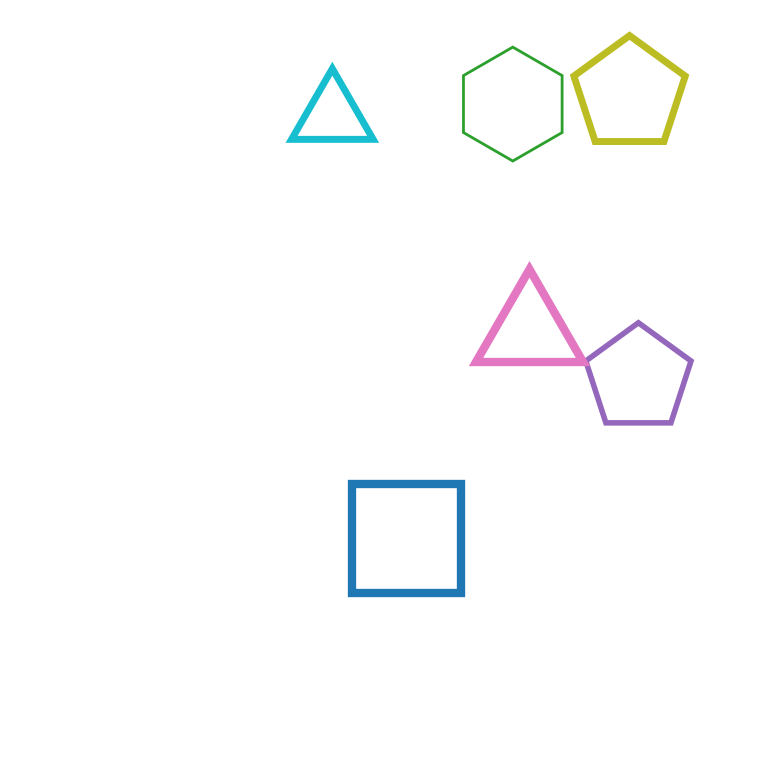[{"shape": "square", "thickness": 3, "radius": 0.35, "center": [0.528, 0.3]}, {"shape": "hexagon", "thickness": 1, "radius": 0.37, "center": [0.666, 0.865]}, {"shape": "pentagon", "thickness": 2, "radius": 0.36, "center": [0.829, 0.509]}, {"shape": "triangle", "thickness": 3, "radius": 0.4, "center": [0.688, 0.57]}, {"shape": "pentagon", "thickness": 2.5, "radius": 0.38, "center": [0.818, 0.878]}, {"shape": "triangle", "thickness": 2.5, "radius": 0.31, "center": [0.432, 0.85]}]